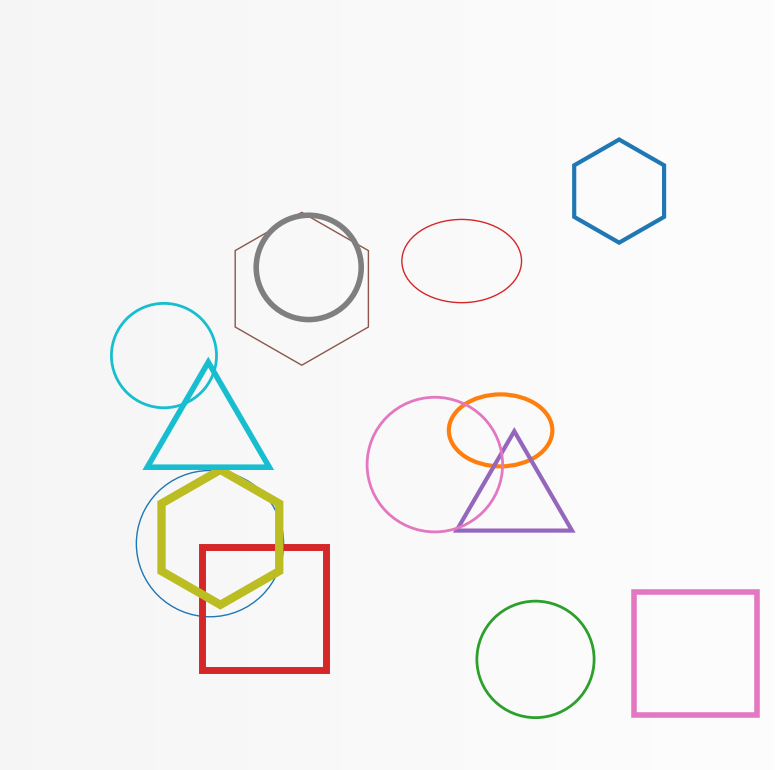[{"shape": "circle", "thickness": 0.5, "radius": 0.47, "center": [0.271, 0.294]}, {"shape": "hexagon", "thickness": 1.5, "radius": 0.33, "center": [0.799, 0.752]}, {"shape": "oval", "thickness": 1.5, "radius": 0.33, "center": [0.646, 0.441]}, {"shape": "circle", "thickness": 1, "radius": 0.38, "center": [0.691, 0.144]}, {"shape": "oval", "thickness": 0.5, "radius": 0.39, "center": [0.596, 0.661]}, {"shape": "square", "thickness": 2.5, "radius": 0.4, "center": [0.34, 0.209]}, {"shape": "triangle", "thickness": 1.5, "radius": 0.43, "center": [0.664, 0.354]}, {"shape": "hexagon", "thickness": 0.5, "radius": 0.5, "center": [0.389, 0.625]}, {"shape": "square", "thickness": 2, "radius": 0.4, "center": [0.897, 0.151]}, {"shape": "circle", "thickness": 1, "radius": 0.44, "center": [0.561, 0.397]}, {"shape": "circle", "thickness": 2, "radius": 0.34, "center": [0.398, 0.653]}, {"shape": "hexagon", "thickness": 3, "radius": 0.44, "center": [0.284, 0.302]}, {"shape": "circle", "thickness": 1, "radius": 0.34, "center": [0.212, 0.538]}, {"shape": "triangle", "thickness": 2, "radius": 0.45, "center": [0.269, 0.439]}]